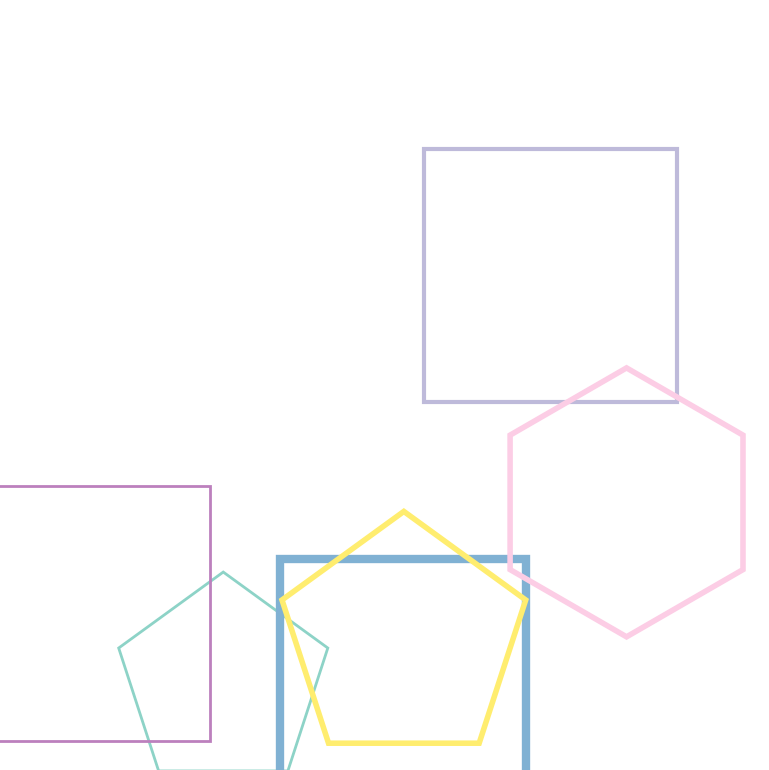[{"shape": "pentagon", "thickness": 1, "radius": 0.71, "center": [0.29, 0.114]}, {"shape": "square", "thickness": 1.5, "radius": 0.82, "center": [0.715, 0.642]}, {"shape": "square", "thickness": 3, "radius": 0.8, "center": [0.523, 0.114]}, {"shape": "hexagon", "thickness": 2, "radius": 0.87, "center": [0.814, 0.348]}, {"shape": "square", "thickness": 1, "radius": 0.83, "center": [0.107, 0.203]}, {"shape": "pentagon", "thickness": 2, "radius": 0.83, "center": [0.524, 0.169]}]